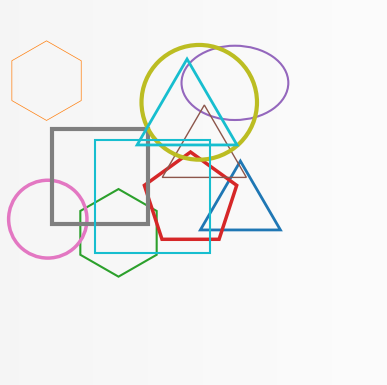[{"shape": "triangle", "thickness": 2, "radius": 0.6, "center": [0.62, 0.462]}, {"shape": "hexagon", "thickness": 0.5, "radius": 0.52, "center": [0.12, 0.791]}, {"shape": "hexagon", "thickness": 1.5, "radius": 0.57, "center": [0.306, 0.395]}, {"shape": "pentagon", "thickness": 2.5, "radius": 0.63, "center": [0.492, 0.48]}, {"shape": "oval", "thickness": 1.5, "radius": 0.69, "center": [0.606, 0.785]}, {"shape": "triangle", "thickness": 1, "radius": 0.63, "center": [0.527, 0.602]}, {"shape": "circle", "thickness": 2.5, "radius": 0.51, "center": [0.123, 0.431]}, {"shape": "square", "thickness": 3, "radius": 0.62, "center": [0.258, 0.541]}, {"shape": "circle", "thickness": 3, "radius": 0.75, "center": [0.514, 0.734]}, {"shape": "triangle", "thickness": 2, "radius": 0.74, "center": [0.483, 0.698]}, {"shape": "square", "thickness": 1.5, "radius": 0.74, "center": [0.394, 0.49]}]